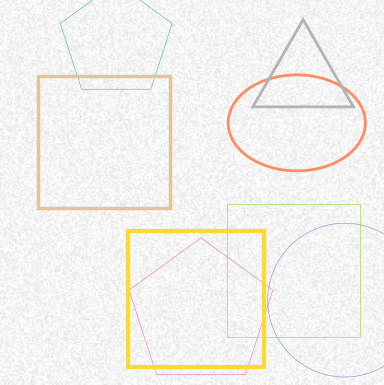[{"shape": "pentagon", "thickness": 0.5, "radius": 0.76, "center": [0.302, 0.892]}, {"shape": "oval", "thickness": 2, "radius": 0.89, "center": [0.771, 0.681]}, {"shape": "circle", "thickness": 0.5, "radius": 1.0, "center": [0.895, 0.22]}, {"shape": "pentagon", "thickness": 0.5, "radius": 0.98, "center": [0.522, 0.186]}, {"shape": "square", "thickness": 0.5, "radius": 0.86, "center": [0.763, 0.297]}, {"shape": "square", "thickness": 3, "radius": 0.88, "center": [0.509, 0.223]}, {"shape": "square", "thickness": 2.5, "radius": 0.86, "center": [0.27, 0.63]}, {"shape": "triangle", "thickness": 2, "radius": 0.75, "center": [0.787, 0.798]}]